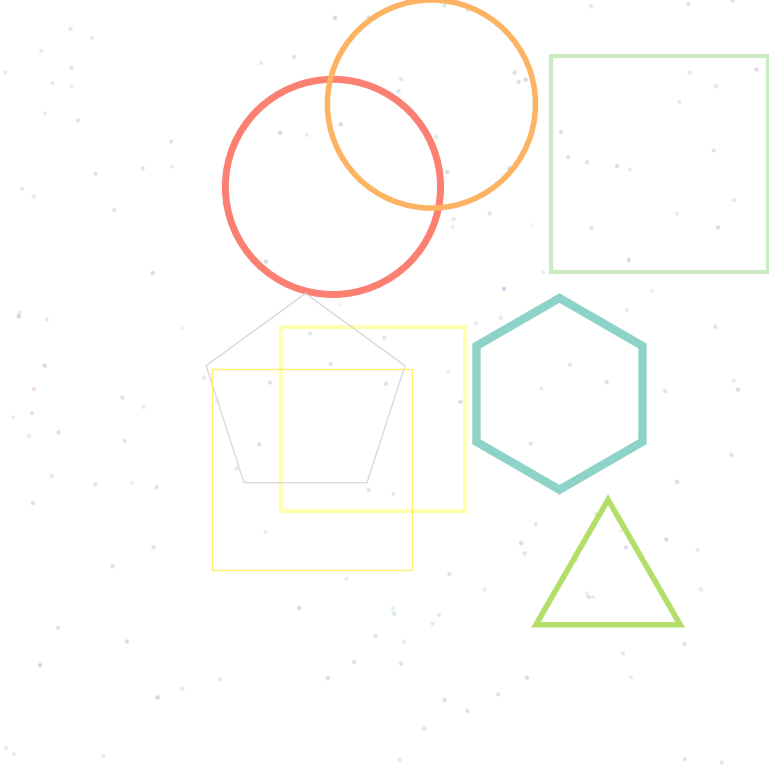[{"shape": "hexagon", "thickness": 3, "radius": 0.62, "center": [0.727, 0.488]}, {"shape": "square", "thickness": 1.5, "radius": 0.59, "center": [0.484, 0.456]}, {"shape": "circle", "thickness": 2.5, "radius": 0.7, "center": [0.432, 0.757]}, {"shape": "circle", "thickness": 2, "radius": 0.68, "center": [0.56, 0.865]}, {"shape": "triangle", "thickness": 2, "radius": 0.54, "center": [0.79, 0.243]}, {"shape": "pentagon", "thickness": 0.5, "radius": 0.68, "center": [0.397, 0.483]}, {"shape": "square", "thickness": 1.5, "radius": 0.7, "center": [0.856, 0.787]}, {"shape": "square", "thickness": 0.5, "radius": 0.65, "center": [0.405, 0.39]}]